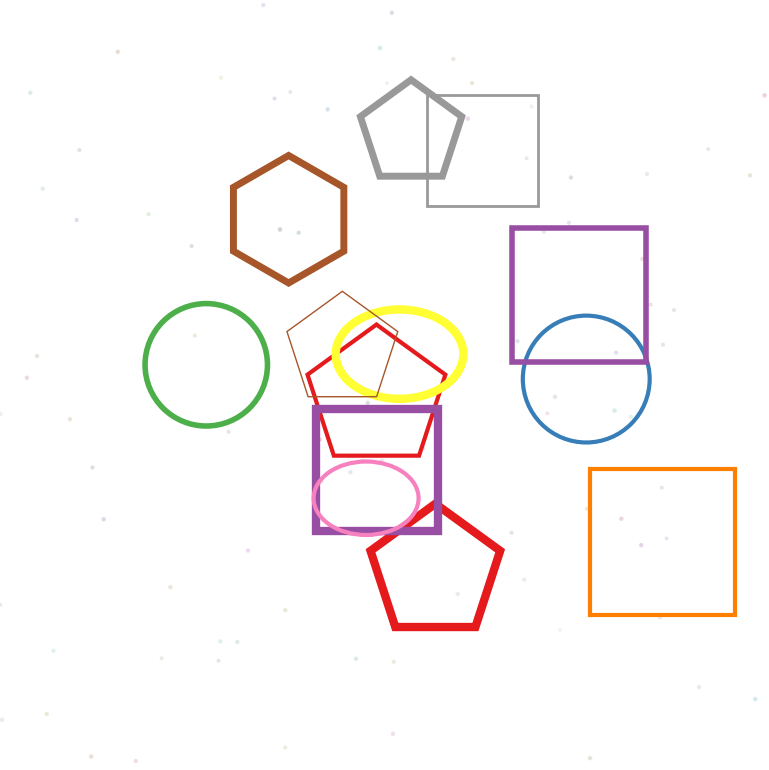[{"shape": "pentagon", "thickness": 1.5, "radius": 0.47, "center": [0.489, 0.484]}, {"shape": "pentagon", "thickness": 3, "radius": 0.44, "center": [0.565, 0.257]}, {"shape": "circle", "thickness": 1.5, "radius": 0.41, "center": [0.761, 0.508]}, {"shape": "circle", "thickness": 2, "radius": 0.4, "center": [0.268, 0.526]}, {"shape": "square", "thickness": 3, "radius": 0.4, "center": [0.489, 0.389]}, {"shape": "square", "thickness": 2, "radius": 0.44, "center": [0.752, 0.617]}, {"shape": "square", "thickness": 1.5, "radius": 0.47, "center": [0.86, 0.296]}, {"shape": "oval", "thickness": 3, "radius": 0.41, "center": [0.519, 0.54]}, {"shape": "pentagon", "thickness": 0.5, "radius": 0.38, "center": [0.445, 0.546]}, {"shape": "hexagon", "thickness": 2.5, "radius": 0.41, "center": [0.375, 0.715]}, {"shape": "oval", "thickness": 1.5, "radius": 0.34, "center": [0.475, 0.353]}, {"shape": "pentagon", "thickness": 2.5, "radius": 0.35, "center": [0.534, 0.827]}, {"shape": "square", "thickness": 1, "radius": 0.36, "center": [0.627, 0.804]}]